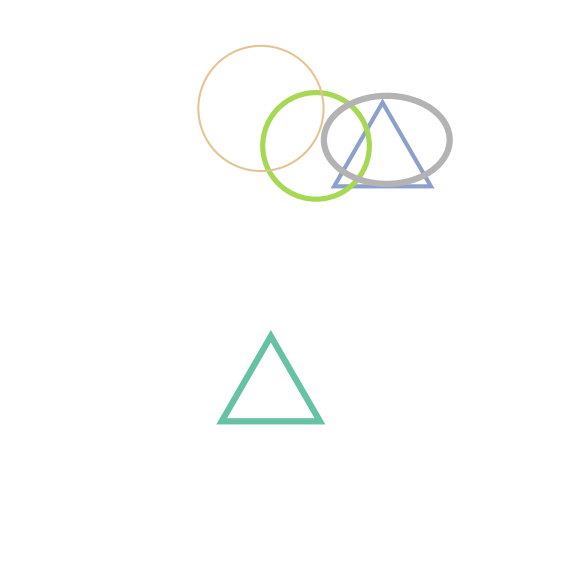[{"shape": "triangle", "thickness": 3, "radius": 0.49, "center": [0.469, 0.319]}, {"shape": "triangle", "thickness": 2, "radius": 0.48, "center": [0.662, 0.725]}, {"shape": "circle", "thickness": 2.5, "radius": 0.46, "center": [0.547, 0.747]}, {"shape": "circle", "thickness": 1, "radius": 0.54, "center": [0.452, 0.811]}, {"shape": "oval", "thickness": 3, "radius": 0.54, "center": [0.67, 0.757]}]